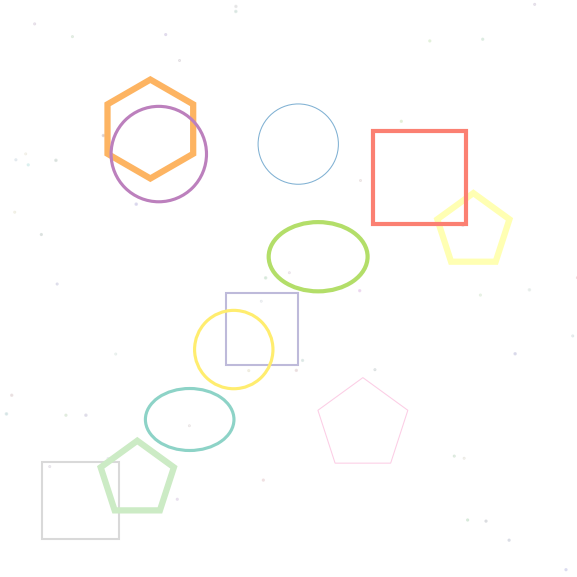[{"shape": "oval", "thickness": 1.5, "radius": 0.38, "center": [0.328, 0.273]}, {"shape": "pentagon", "thickness": 3, "radius": 0.33, "center": [0.82, 0.599]}, {"shape": "square", "thickness": 1, "radius": 0.31, "center": [0.454, 0.429]}, {"shape": "square", "thickness": 2, "radius": 0.4, "center": [0.727, 0.692]}, {"shape": "circle", "thickness": 0.5, "radius": 0.35, "center": [0.516, 0.75]}, {"shape": "hexagon", "thickness": 3, "radius": 0.43, "center": [0.26, 0.776]}, {"shape": "oval", "thickness": 2, "radius": 0.43, "center": [0.551, 0.555]}, {"shape": "pentagon", "thickness": 0.5, "radius": 0.41, "center": [0.628, 0.263]}, {"shape": "square", "thickness": 1, "radius": 0.33, "center": [0.139, 0.133]}, {"shape": "circle", "thickness": 1.5, "radius": 0.41, "center": [0.275, 0.732]}, {"shape": "pentagon", "thickness": 3, "radius": 0.33, "center": [0.238, 0.169]}, {"shape": "circle", "thickness": 1.5, "radius": 0.34, "center": [0.405, 0.394]}]